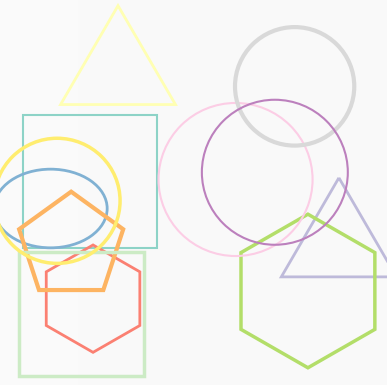[{"shape": "square", "thickness": 1.5, "radius": 0.87, "center": [0.232, 0.528]}, {"shape": "triangle", "thickness": 2, "radius": 0.86, "center": [0.305, 0.814]}, {"shape": "triangle", "thickness": 2, "radius": 0.86, "center": [0.875, 0.367]}, {"shape": "hexagon", "thickness": 2, "radius": 0.7, "center": [0.24, 0.224]}, {"shape": "oval", "thickness": 2, "radius": 0.73, "center": [0.131, 0.458]}, {"shape": "pentagon", "thickness": 3, "radius": 0.71, "center": [0.184, 0.361]}, {"shape": "hexagon", "thickness": 2.5, "radius": 1.0, "center": [0.795, 0.244]}, {"shape": "circle", "thickness": 1.5, "radius": 0.99, "center": [0.608, 0.534]}, {"shape": "circle", "thickness": 3, "radius": 0.77, "center": [0.76, 0.776]}, {"shape": "circle", "thickness": 1.5, "radius": 0.94, "center": [0.709, 0.553]}, {"shape": "square", "thickness": 2.5, "radius": 0.81, "center": [0.21, 0.183]}, {"shape": "circle", "thickness": 2.5, "radius": 0.81, "center": [0.147, 0.478]}]